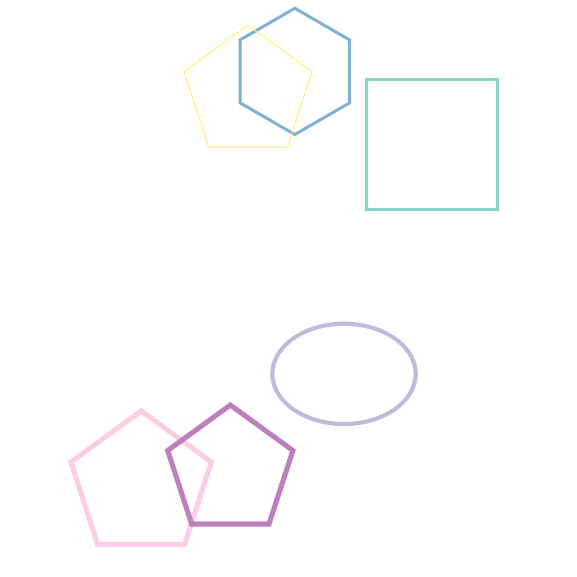[{"shape": "square", "thickness": 1.5, "radius": 0.57, "center": [0.747, 0.75]}, {"shape": "oval", "thickness": 2, "radius": 0.62, "center": [0.596, 0.352]}, {"shape": "hexagon", "thickness": 1.5, "radius": 0.55, "center": [0.511, 0.876]}, {"shape": "pentagon", "thickness": 2.5, "radius": 0.64, "center": [0.244, 0.16]}, {"shape": "pentagon", "thickness": 2.5, "radius": 0.57, "center": [0.399, 0.184]}, {"shape": "pentagon", "thickness": 0.5, "radius": 0.58, "center": [0.429, 0.839]}]